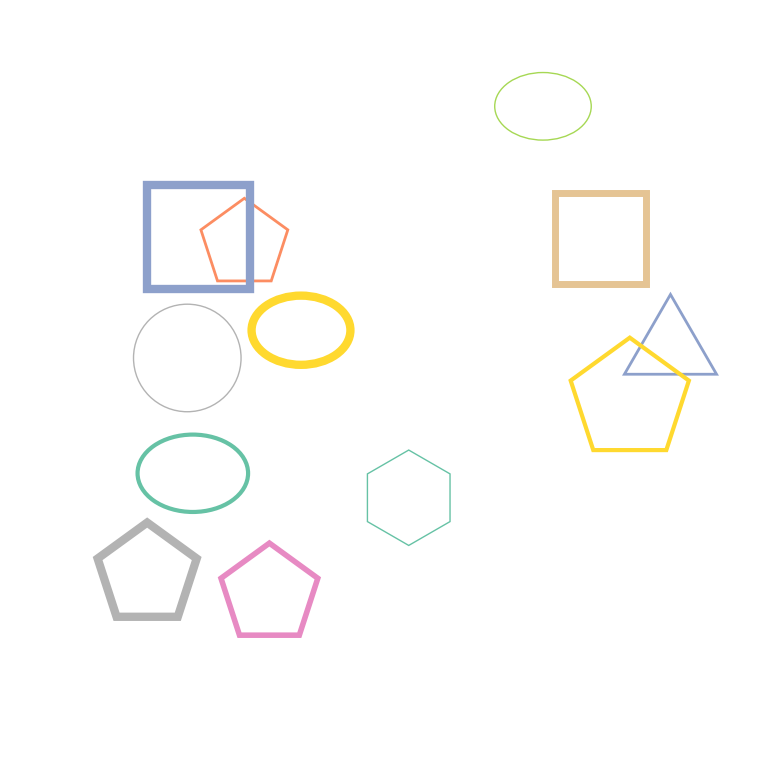[{"shape": "hexagon", "thickness": 0.5, "radius": 0.31, "center": [0.531, 0.354]}, {"shape": "oval", "thickness": 1.5, "radius": 0.36, "center": [0.25, 0.385]}, {"shape": "pentagon", "thickness": 1, "radius": 0.3, "center": [0.317, 0.683]}, {"shape": "triangle", "thickness": 1, "radius": 0.35, "center": [0.871, 0.549]}, {"shape": "square", "thickness": 3, "radius": 0.34, "center": [0.258, 0.692]}, {"shape": "pentagon", "thickness": 2, "radius": 0.33, "center": [0.35, 0.229]}, {"shape": "oval", "thickness": 0.5, "radius": 0.31, "center": [0.705, 0.862]}, {"shape": "oval", "thickness": 3, "radius": 0.32, "center": [0.391, 0.571]}, {"shape": "pentagon", "thickness": 1.5, "radius": 0.4, "center": [0.818, 0.481]}, {"shape": "square", "thickness": 2.5, "radius": 0.29, "center": [0.779, 0.69]}, {"shape": "pentagon", "thickness": 3, "radius": 0.34, "center": [0.191, 0.254]}, {"shape": "circle", "thickness": 0.5, "radius": 0.35, "center": [0.243, 0.535]}]